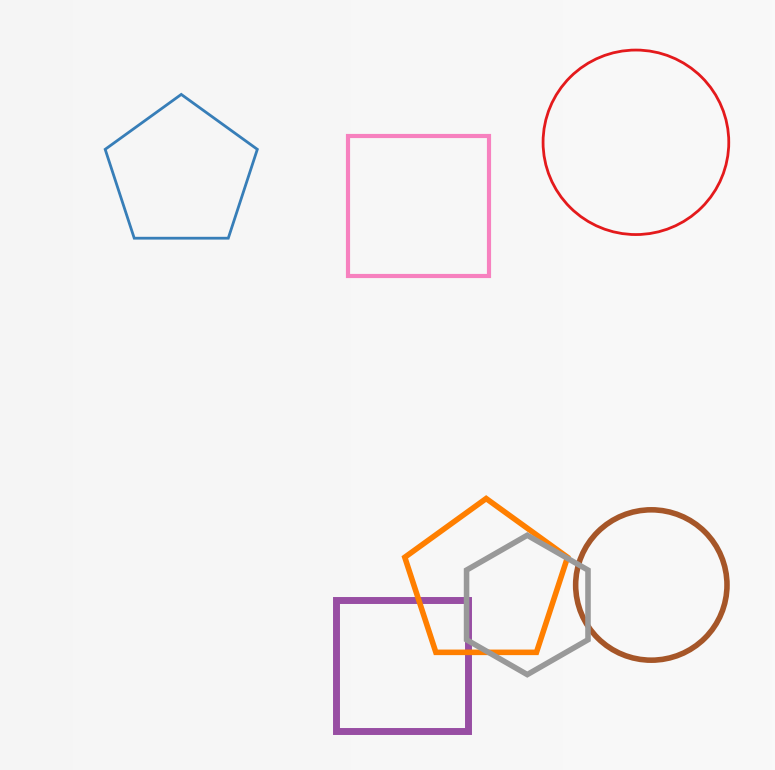[{"shape": "circle", "thickness": 1, "radius": 0.6, "center": [0.821, 0.815]}, {"shape": "pentagon", "thickness": 1, "radius": 0.52, "center": [0.234, 0.774]}, {"shape": "square", "thickness": 2.5, "radius": 0.43, "center": [0.518, 0.135]}, {"shape": "pentagon", "thickness": 2, "radius": 0.55, "center": [0.627, 0.242]}, {"shape": "circle", "thickness": 2, "radius": 0.49, "center": [0.84, 0.24]}, {"shape": "square", "thickness": 1.5, "radius": 0.45, "center": [0.54, 0.732]}, {"shape": "hexagon", "thickness": 2, "radius": 0.45, "center": [0.68, 0.214]}]